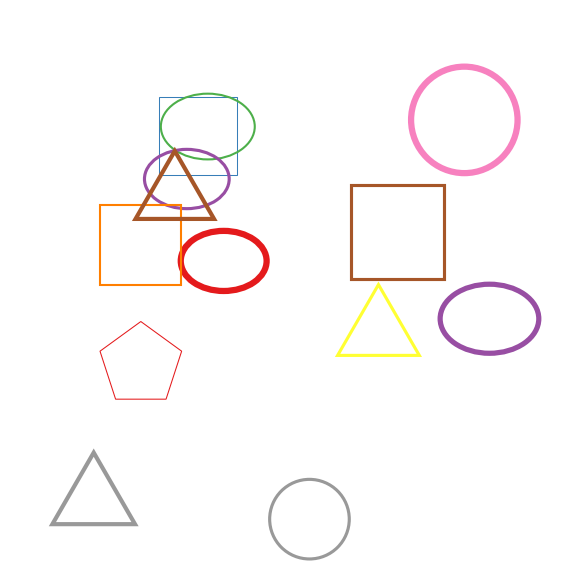[{"shape": "oval", "thickness": 3, "radius": 0.37, "center": [0.387, 0.547]}, {"shape": "pentagon", "thickness": 0.5, "radius": 0.37, "center": [0.244, 0.368]}, {"shape": "square", "thickness": 0.5, "radius": 0.34, "center": [0.343, 0.764]}, {"shape": "oval", "thickness": 1, "radius": 0.41, "center": [0.36, 0.78]}, {"shape": "oval", "thickness": 1.5, "radius": 0.37, "center": [0.324, 0.689]}, {"shape": "oval", "thickness": 2.5, "radius": 0.43, "center": [0.848, 0.447]}, {"shape": "square", "thickness": 1, "radius": 0.35, "center": [0.243, 0.575]}, {"shape": "triangle", "thickness": 1.5, "radius": 0.41, "center": [0.655, 0.425]}, {"shape": "square", "thickness": 1.5, "radius": 0.4, "center": [0.688, 0.597]}, {"shape": "triangle", "thickness": 2, "radius": 0.39, "center": [0.303, 0.659]}, {"shape": "circle", "thickness": 3, "radius": 0.46, "center": [0.804, 0.792]}, {"shape": "circle", "thickness": 1.5, "radius": 0.34, "center": [0.536, 0.1]}, {"shape": "triangle", "thickness": 2, "radius": 0.41, "center": [0.162, 0.133]}]